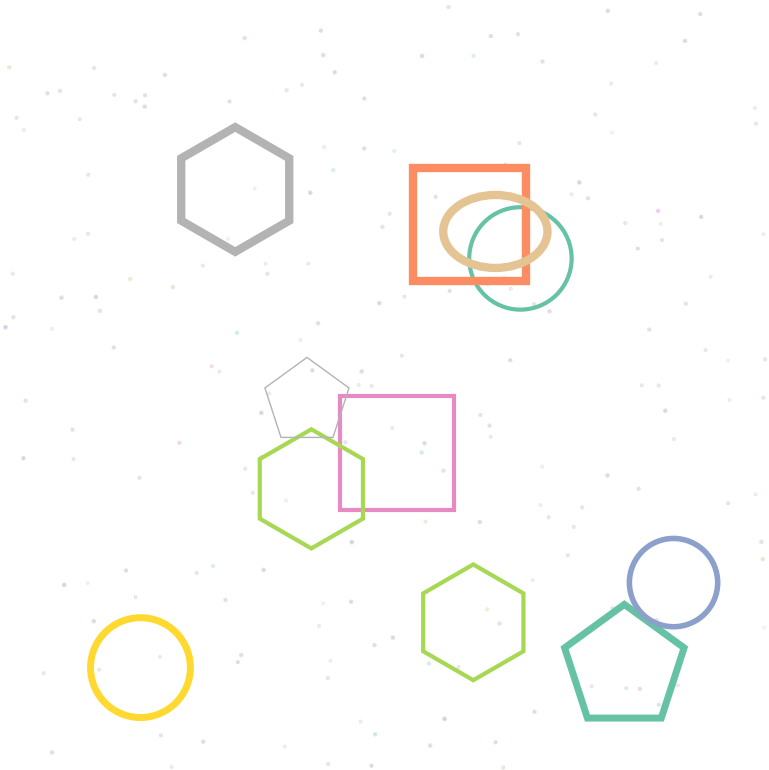[{"shape": "pentagon", "thickness": 2.5, "radius": 0.41, "center": [0.811, 0.133]}, {"shape": "circle", "thickness": 1.5, "radius": 0.33, "center": [0.676, 0.664]}, {"shape": "square", "thickness": 3, "radius": 0.37, "center": [0.61, 0.708]}, {"shape": "circle", "thickness": 2, "radius": 0.29, "center": [0.875, 0.243]}, {"shape": "square", "thickness": 1.5, "radius": 0.37, "center": [0.516, 0.412]}, {"shape": "hexagon", "thickness": 1.5, "radius": 0.39, "center": [0.404, 0.365]}, {"shape": "hexagon", "thickness": 1.5, "radius": 0.38, "center": [0.615, 0.192]}, {"shape": "circle", "thickness": 2.5, "radius": 0.32, "center": [0.182, 0.133]}, {"shape": "oval", "thickness": 3, "radius": 0.34, "center": [0.643, 0.699]}, {"shape": "pentagon", "thickness": 0.5, "radius": 0.29, "center": [0.399, 0.478]}, {"shape": "hexagon", "thickness": 3, "radius": 0.4, "center": [0.305, 0.754]}]